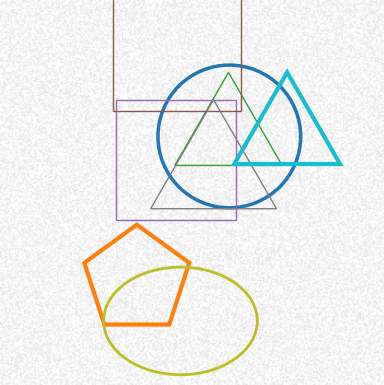[{"shape": "circle", "thickness": 2.5, "radius": 0.93, "center": [0.596, 0.646]}, {"shape": "pentagon", "thickness": 3, "radius": 0.72, "center": [0.355, 0.273]}, {"shape": "triangle", "thickness": 1, "radius": 0.8, "center": [0.593, 0.651]}, {"shape": "square", "thickness": 1, "radius": 0.78, "center": [0.458, 0.586]}, {"shape": "square", "thickness": 1, "radius": 0.83, "center": [0.461, 0.878]}, {"shape": "triangle", "thickness": 1, "radius": 0.94, "center": [0.555, 0.552]}, {"shape": "oval", "thickness": 2, "radius": 1.0, "center": [0.469, 0.166]}, {"shape": "triangle", "thickness": 3, "radius": 0.79, "center": [0.746, 0.653]}]